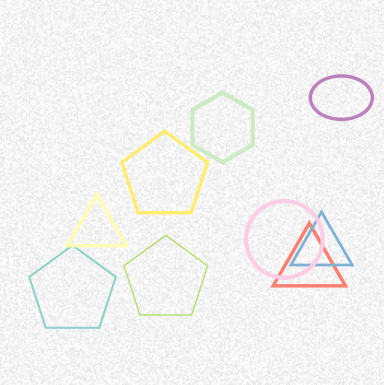[{"shape": "pentagon", "thickness": 1.5, "radius": 0.59, "center": [0.188, 0.244]}, {"shape": "triangle", "thickness": 2.5, "radius": 0.44, "center": [0.251, 0.406]}, {"shape": "triangle", "thickness": 2.5, "radius": 0.54, "center": [0.803, 0.312]}, {"shape": "triangle", "thickness": 2, "radius": 0.46, "center": [0.835, 0.358]}, {"shape": "pentagon", "thickness": 1, "radius": 0.57, "center": [0.431, 0.274]}, {"shape": "circle", "thickness": 3, "radius": 0.5, "center": [0.739, 0.378]}, {"shape": "oval", "thickness": 2.5, "radius": 0.4, "center": [0.887, 0.746]}, {"shape": "hexagon", "thickness": 3, "radius": 0.45, "center": [0.578, 0.669]}, {"shape": "pentagon", "thickness": 2.5, "radius": 0.59, "center": [0.428, 0.542]}]